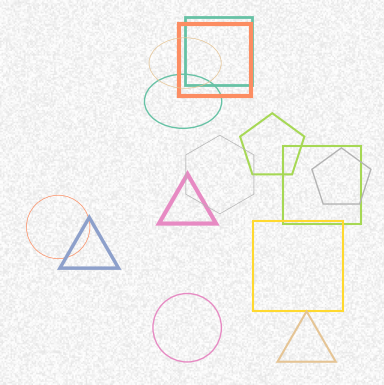[{"shape": "square", "thickness": 2, "radius": 0.44, "center": [0.567, 0.867]}, {"shape": "oval", "thickness": 1, "radius": 0.5, "center": [0.476, 0.737]}, {"shape": "circle", "thickness": 0.5, "radius": 0.41, "center": [0.151, 0.41]}, {"shape": "square", "thickness": 3, "radius": 0.46, "center": [0.559, 0.844]}, {"shape": "triangle", "thickness": 2.5, "radius": 0.44, "center": [0.232, 0.347]}, {"shape": "triangle", "thickness": 3, "radius": 0.43, "center": [0.487, 0.462]}, {"shape": "circle", "thickness": 1, "radius": 0.44, "center": [0.486, 0.149]}, {"shape": "pentagon", "thickness": 1.5, "radius": 0.44, "center": [0.707, 0.618]}, {"shape": "square", "thickness": 1.5, "radius": 0.5, "center": [0.836, 0.519]}, {"shape": "square", "thickness": 1.5, "radius": 0.59, "center": [0.774, 0.308]}, {"shape": "oval", "thickness": 0.5, "radius": 0.47, "center": [0.481, 0.836]}, {"shape": "triangle", "thickness": 1.5, "radius": 0.44, "center": [0.796, 0.104]}, {"shape": "hexagon", "thickness": 0.5, "radius": 0.51, "center": [0.571, 0.547]}, {"shape": "pentagon", "thickness": 1, "radius": 0.4, "center": [0.887, 0.535]}]